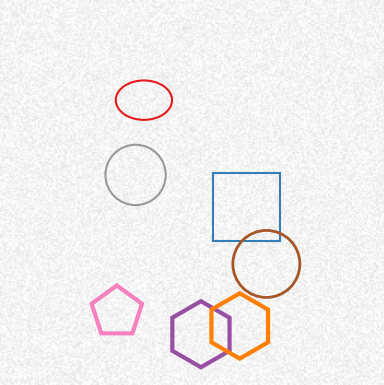[{"shape": "oval", "thickness": 1.5, "radius": 0.37, "center": [0.374, 0.74]}, {"shape": "square", "thickness": 1.5, "radius": 0.44, "center": [0.64, 0.462]}, {"shape": "hexagon", "thickness": 3, "radius": 0.43, "center": [0.522, 0.132]}, {"shape": "hexagon", "thickness": 3, "radius": 0.42, "center": [0.623, 0.153]}, {"shape": "circle", "thickness": 2, "radius": 0.44, "center": [0.692, 0.314]}, {"shape": "pentagon", "thickness": 3, "radius": 0.34, "center": [0.303, 0.19]}, {"shape": "circle", "thickness": 1.5, "radius": 0.39, "center": [0.352, 0.546]}]